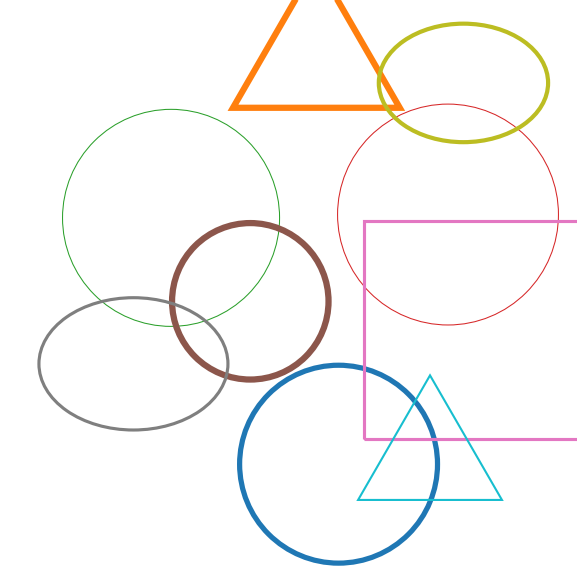[{"shape": "circle", "thickness": 2.5, "radius": 0.86, "center": [0.586, 0.195]}, {"shape": "triangle", "thickness": 3, "radius": 0.83, "center": [0.548, 0.896]}, {"shape": "circle", "thickness": 0.5, "radius": 0.94, "center": [0.296, 0.622]}, {"shape": "circle", "thickness": 0.5, "radius": 0.96, "center": [0.776, 0.628]}, {"shape": "circle", "thickness": 3, "radius": 0.68, "center": [0.433, 0.477]}, {"shape": "square", "thickness": 1.5, "radius": 0.94, "center": [0.819, 0.427]}, {"shape": "oval", "thickness": 1.5, "radius": 0.82, "center": [0.231, 0.369]}, {"shape": "oval", "thickness": 2, "radius": 0.73, "center": [0.803, 0.856]}, {"shape": "triangle", "thickness": 1, "radius": 0.72, "center": [0.745, 0.205]}]